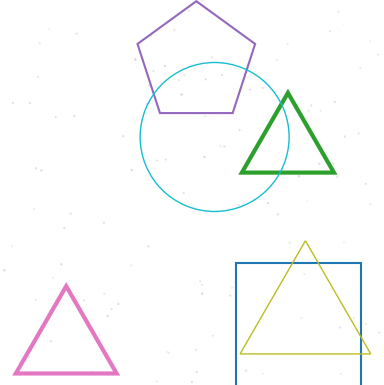[{"shape": "square", "thickness": 1.5, "radius": 0.81, "center": [0.775, 0.155]}, {"shape": "triangle", "thickness": 3, "radius": 0.69, "center": [0.748, 0.621]}, {"shape": "pentagon", "thickness": 1.5, "radius": 0.8, "center": [0.51, 0.836]}, {"shape": "triangle", "thickness": 3, "radius": 0.76, "center": [0.172, 0.106]}, {"shape": "triangle", "thickness": 1, "radius": 0.98, "center": [0.793, 0.179]}, {"shape": "circle", "thickness": 1, "radius": 0.97, "center": [0.557, 0.644]}]